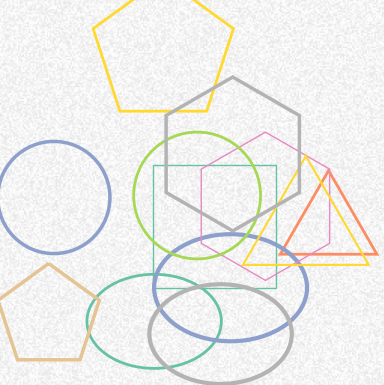[{"shape": "square", "thickness": 1, "radius": 0.8, "center": [0.557, 0.412]}, {"shape": "oval", "thickness": 2, "radius": 0.87, "center": [0.4, 0.165]}, {"shape": "triangle", "thickness": 2, "radius": 0.72, "center": [0.853, 0.412]}, {"shape": "circle", "thickness": 2.5, "radius": 0.73, "center": [0.14, 0.487]}, {"shape": "oval", "thickness": 3, "radius": 0.99, "center": [0.599, 0.253]}, {"shape": "hexagon", "thickness": 1, "radius": 0.96, "center": [0.689, 0.464]}, {"shape": "circle", "thickness": 2, "radius": 0.82, "center": [0.512, 0.492]}, {"shape": "pentagon", "thickness": 2, "radius": 0.96, "center": [0.424, 0.866]}, {"shape": "triangle", "thickness": 1.5, "radius": 0.94, "center": [0.794, 0.406]}, {"shape": "pentagon", "thickness": 2.5, "radius": 0.69, "center": [0.127, 0.177]}, {"shape": "hexagon", "thickness": 2.5, "radius": 1.0, "center": [0.605, 0.6]}, {"shape": "oval", "thickness": 3, "radius": 0.92, "center": [0.573, 0.132]}]